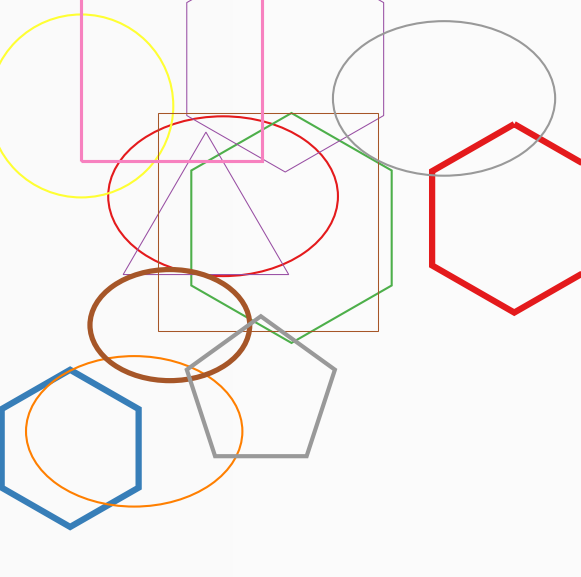[{"shape": "hexagon", "thickness": 3, "radius": 0.82, "center": [0.885, 0.621]}, {"shape": "oval", "thickness": 1, "radius": 0.99, "center": [0.384, 0.659]}, {"shape": "hexagon", "thickness": 3, "radius": 0.68, "center": [0.121, 0.223]}, {"shape": "hexagon", "thickness": 1, "radius": 1.0, "center": [0.501, 0.604]}, {"shape": "triangle", "thickness": 0.5, "radius": 0.82, "center": [0.354, 0.606]}, {"shape": "hexagon", "thickness": 0.5, "radius": 0.98, "center": [0.491, 0.897]}, {"shape": "oval", "thickness": 1, "radius": 0.93, "center": [0.231, 0.252]}, {"shape": "circle", "thickness": 1, "radius": 0.79, "center": [0.14, 0.816]}, {"shape": "oval", "thickness": 2.5, "radius": 0.69, "center": [0.292, 0.436]}, {"shape": "square", "thickness": 0.5, "radius": 0.94, "center": [0.461, 0.615]}, {"shape": "square", "thickness": 1.5, "radius": 0.78, "center": [0.296, 0.876]}, {"shape": "pentagon", "thickness": 2, "radius": 0.67, "center": [0.449, 0.318]}, {"shape": "oval", "thickness": 1, "radius": 0.96, "center": [0.764, 0.829]}]